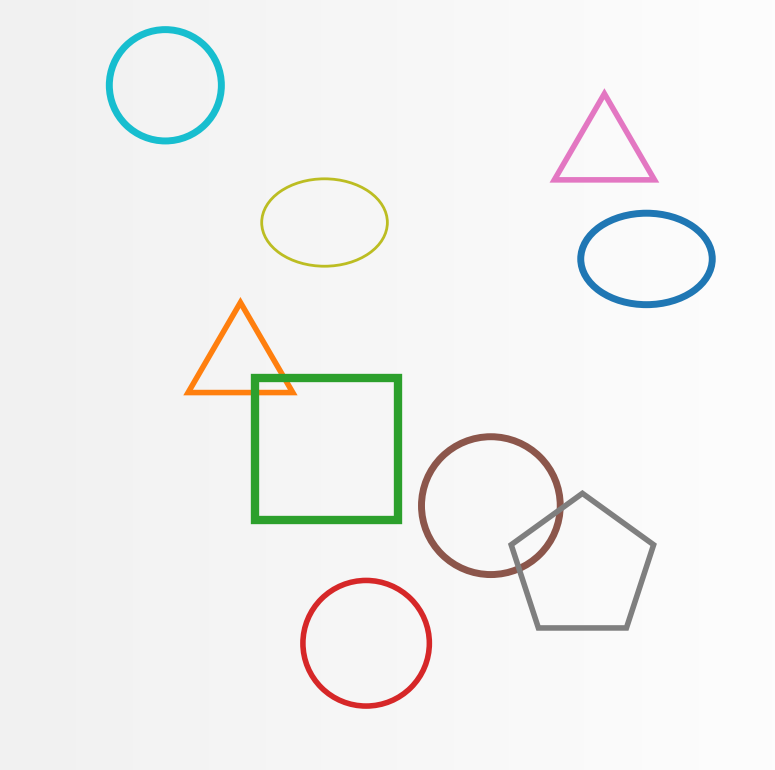[{"shape": "oval", "thickness": 2.5, "radius": 0.42, "center": [0.834, 0.664]}, {"shape": "triangle", "thickness": 2, "radius": 0.39, "center": [0.31, 0.529]}, {"shape": "square", "thickness": 3, "radius": 0.46, "center": [0.421, 0.417]}, {"shape": "circle", "thickness": 2, "radius": 0.41, "center": [0.472, 0.165]}, {"shape": "circle", "thickness": 2.5, "radius": 0.45, "center": [0.633, 0.343]}, {"shape": "triangle", "thickness": 2, "radius": 0.37, "center": [0.78, 0.804]}, {"shape": "pentagon", "thickness": 2, "radius": 0.48, "center": [0.752, 0.263]}, {"shape": "oval", "thickness": 1, "radius": 0.41, "center": [0.419, 0.711]}, {"shape": "circle", "thickness": 2.5, "radius": 0.36, "center": [0.213, 0.889]}]